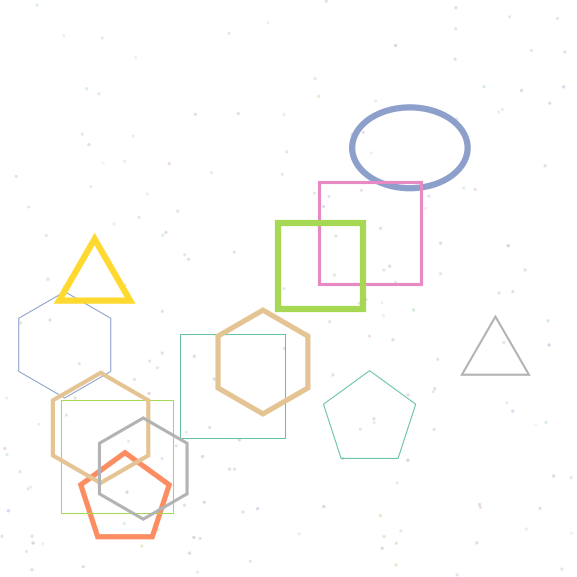[{"shape": "pentagon", "thickness": 0.5, "radius": 0.42, "center": [0.64, 0.273]}, {"shape": "square", "thickness": 0.5, "radius": 0.45, "center": [0.402, 0.331]}, {"shape": "pentagon", "thickness": 2.5, "radius": 0.4, "center": [0.216, 0.135]}, {"shape": "oval", "thickness": 3, "radius": 0.5, "center": [0.71, 0.743]}, {"shape": "hexagon", "thickness": 0.5, "radius": 0.46, "center": [0.112, 0.402]}, {"shape": "square", "thickness": 1.5, "radius": 0.44, "center": [0.641, 0.596]}, {"shape": "square", "thickness": 3, "radius": 0.37, "center": [0.555, 0.538]}, {"shape": "square", "thickness": 0.5, "radius": 0.49, "center": [0.202, 0.209]}, {"shape": "triangle", "thickness": 3, "radius": 0.36, "center": [0.164, 0.514]}, {"shape": "hexagon", "thickness": 2, "radius": 0.48, "center": [0.174, 0.258]}, {"shape": "hexagon", "thickness": 2.5, "radius": 0.45, "center": [0.455, 0.372]}, {"shape": "triangle", "thickness": 1, "radius": 0.34, "center": [0.858, 0.384]}, {"shape": "hexagon", "thickness": 1.5, "radius": 0.44, "center": [0.248, 0.188]}]